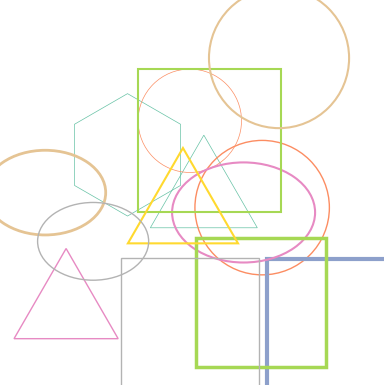[{"shape": "triangle", "thickness": 0.5, "radius": 0.8, "center": [0.529, 0.489]}, {"shape": "hexagon", "thickness": 0.5, "radius": 0.79, "center": [0.331, 0.598]}, {"shape": "circle", "thickness": 1, "radius": 0.87, "center": [0.681, 0.461]}, {"shape": "circle", "thickness": 0.5, "radius": 0.67, "center": [0.493, 0.686]}, {"shape": "square", "thickness": 3, "radius": 0.95, "center": [0.882, 0.137]}, {"shape": "oval", "thickness": 1.5, "radius": 0.93, "center": [0.633, 0.448]}, {"shape": "triangle", "thickness": 1, "radius": 0.78, "center": [0.172, 0.198]}, {"shape": "square", "thickness": 1.5, "radius": 0.93, "center": [0.544, 0.635]}, {"shape": "square", "thickness": 2.5, "radius": 0.84, "center": [0.677, 0.214]}, {"shape": "triangle", "thickness": 1.5, "radius": 0.83, "center": [0.475, 0.45]}, {"shape": "oval", "thickness": 2, "radius": 0.79, "center": [0.117, 0.5]}, {"shape": "circle", "thickness": 1.5, "radius": 0.91, "center": [0.725, 0.849]}, {"shape": "oval", "thickness": 1, "radius": 0.72, "center": [0.242, 0.373]}, {"shape": "square", "thickness": 1, "radius": 0.89, "center": [0.494, 0.151]}]